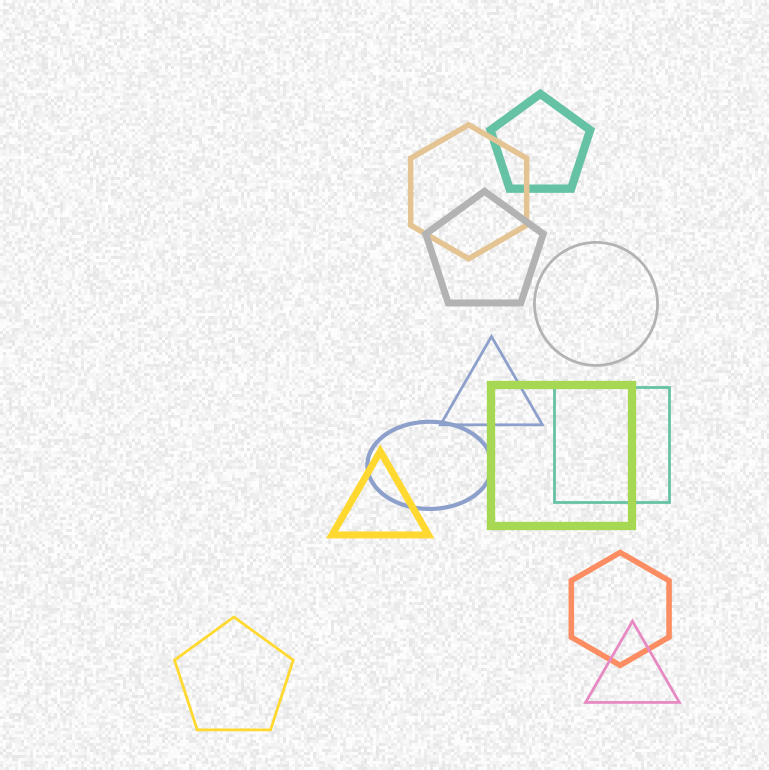[{"shape": "pentagon", "thickness": 3, "radius": 0.34, "center": [0.702, 0.81]}, {"shape": "square", "thickness": 1, "radius": 0.37, "center": [0.794, 0.423]}, {"shape": "hexagon", "thickness": 2, "radius": 0.37, "center": [0.805, 0.209]}, {"shape": "oval", "thickness": 1.5, "radius": 0.4, "center": [0.558, 0.396]}, {"shape": "triangle", "thickness": 1, "radius": 0.38, "center": [0.638, 0.487]}, {"shape": "triangle", "thickness": 1, "radius": 0.35, "center": [0.821, 0.123]}, {"shape": "square", "thickness": 3, "radius": 0.46, "center": [0.729, 0.409]}, {"shape": "triangle", "thickness": 2.5, "radius": 0.36, "center": [0.494, 0.341]}, {"shape": "pentagon", "thickness": 1, "radius": 0.41, "center": [0.304, 0.118]}, {"shape": "hexagon", "thickness": 2, "radius": 0.43, "center": [0.609, 0.751]}, {"shape": "circle", "thickness": 1, "radius": 0.4, "center": [0.774, 0.605]}, {"shape": "pentagon", "thickness": 2.5, "radius": 0.4, "center": [0.629, 0.671]}]